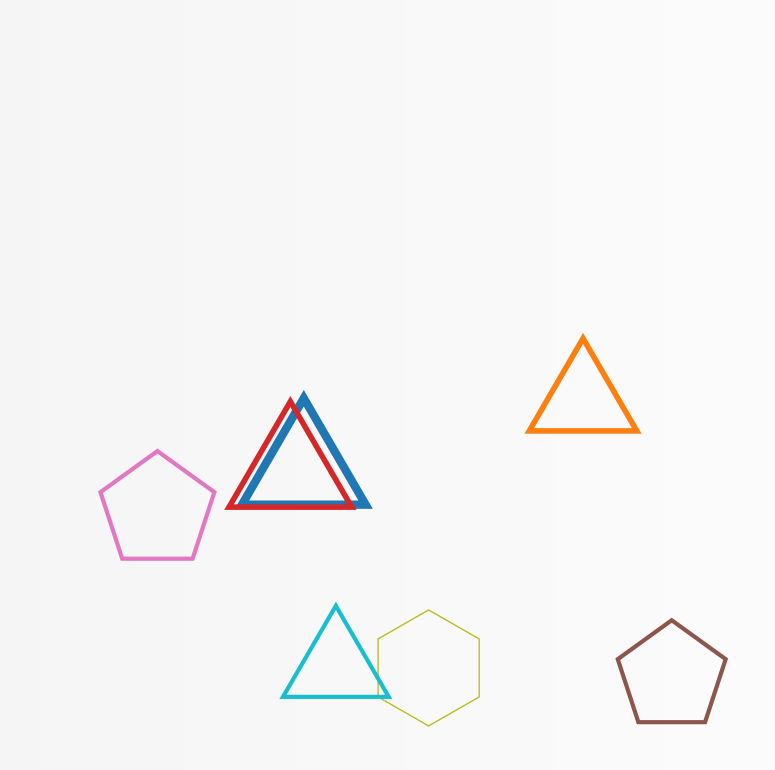[{"shape": "triangle", "thickness": 3, "radius": 0.46, "center": [0.392, 0.391]}, {"shape": "triangle", "thickness": 2, "radius": 0.4, "center": [0.752, 0.48]}, {"shape": "triangle", "thickness": 2, "radius": 0.46, "center": [0.375, 0.387]}, {"shape": "pentagon", "thickness": 1.5, "radius": 0.37, "center": [0.867, 0.121]}, {"shape": "pentagon", "thickness": 1.5, "radius": 0.39, "center": [0.203, 0.337]}, {"shape": "hexagon", "thickness": 0.5, "radius": 0.38, "center": [0.553, 0.133]}, {"shape": "triangle", "thickness": 1.5, "radius": 0.39, "center": [0.433, 0.134]}]